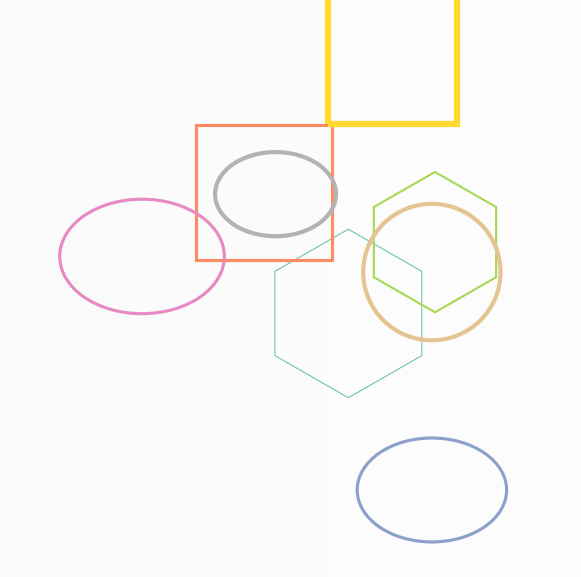[{"shape": "hexagon", "thickness": 0.5, "radius": 0.73, "center": [0.599, 0.456]}, {"shape": "square", "thickness": 1.5, "radius": 0.59, "center": [0.454, 0.666]}, {"shape": "oval", "thickness": 1.5, "radius": 0.64, "center": [0.743, 0.151]}, {"shape": "oval", "thickness": 1.5, "radius": 0.71, "center": [0.244, 0.555]}, {"shape": "hexagon", "thickness": 1, "radius": 0.61, "center": [0.748, 0.58]}, {"shape": "square", "thickness": 3, "radius": 0.55, "center": [0.675, 0.896]}, {"shape": "circle", "thickness": 2, "radius": 0.59, "center": [0.743, 0.528]}, {"shape": "oval", "thickness": 2, "radius": 0.52, "center": [0.474, 0.663]}]